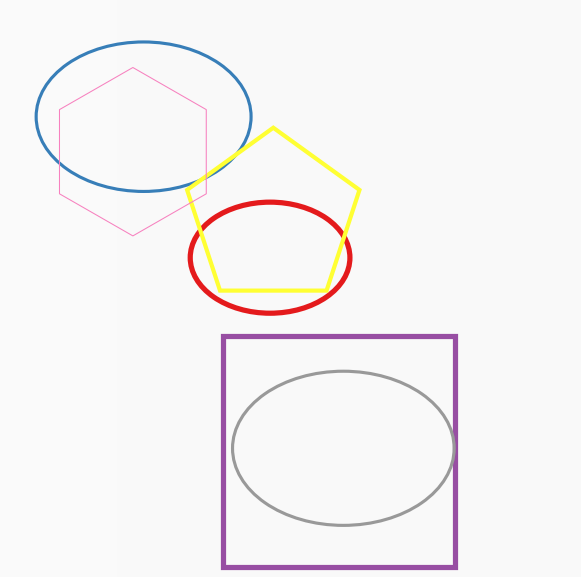[{"shape": "oval", "thickness": 2.5, "radius": 0.69, "center": [0.465, 0.553]}, {"shape": "oval", "thickness": 1.5, "radius": 0.92, "center": [0.247, 0.797]}, {"shape": "square", "thickness": 2.5, "radius": 1.0, "center": [0.584, 0.217]}, {"shape": "pentagon", "thickness": 2, "radius": 0.78, "center": [0.47, 0.622]}, {"shape": "hexagon", "thickness": 0.5, "radius": 0.73, "center": [0.229, 0.736]}, {"shape": "oval", "thickness": 1.5, "radius": 0.95, "center": [0.591, 0.223]}]